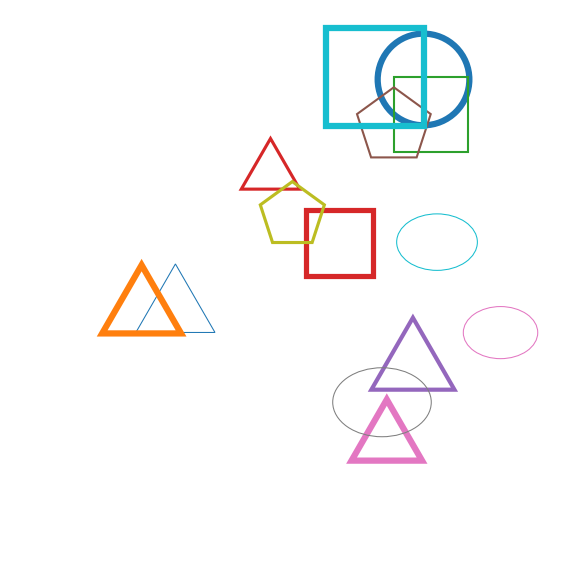[{"shape": "triangle", "thickness": 0.5, "radius": 0.4, "center": [0.304, 0.463]}, {"shape": "circle", "thickness": 3, "radius": 0.4, "center": [0.733, 0.862]}, {"shape": "triangle", "thickness": 3, "radius": 0.39, "center": [0.245, 0.461]}, {"shape": "square", "thickness": 1, "radius": 0.32, "center": [0.746, 0.801]}, {"shape": "square", "thickness": 2.5, "radius": 0.29, "center": [0.588, 0.578]}, {"shape": "triangle", "thickness": 1.5, "radius": 0.29, "center": [0.468, 0.701]}, {"shape": "triangle", "thickness": 2, "radius": 0.42, "center": [0.715, 0.366]}, {"shape": "pentagon", "thickness": 1, "radius": 0.34, "center": [0.682, 0.781]}, {"shape": "oval", "thickness": 0.5, "radius": 0.32, "center": [0.867, 0.423]}, {"shape": "triangle", "thickness": 3, "radius": 0.35, "center": [0.67, 0.237]}, {"shape": "oval", "thickness": 0.5, "radius": 0.43, "center": [0.661, 0.303]}, {"shape": "pentagon", "thickness": 1.5, "radius": 0.29, "center": [0.506, 0.626]}, {"shape": "oval", "thickness": 0.5, "radius": 0.35, "center": [0.757, 0.58]}, {"shape": "square", "thickness": 3, "radius": 0.42, "center": [0.649, 0.866]}]